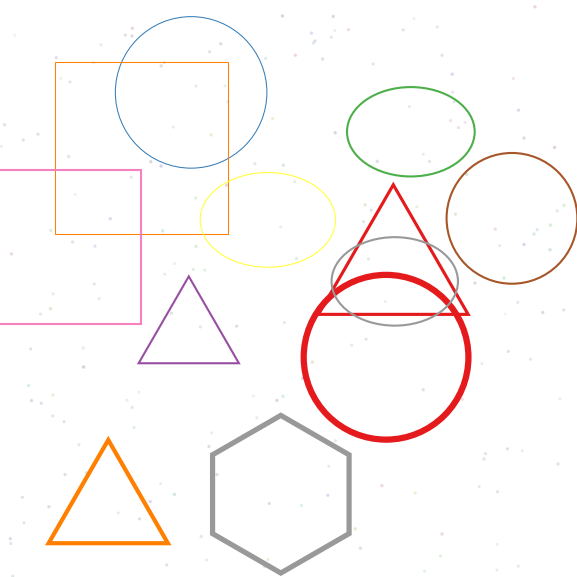[{"shape": "circle", "thickness": 3, "radius": 0.71, "center": [0.669, 0.381]}, {"shape": "triangle", "thickness": 1.5, "radius": 0.75, "center": [0.681, 0.53]}, {"shape": "circle", "thickness": 0.5, "radius": 0.66, "center": [0.331, 0.839]}, {"shape": "oval", "thickness": 1, "radius": 0.55, "center": [0.711, 0.771]}, {"shape": "triangle", "thickness": 1, "radius": 0.5, "center": [0.327, 0.42]}, {"shape": "square", "thickness": 0.5, "radius": 0.75, "center": [0.245, 0.743]}, {"shape": "triangle", "thickness": 2, "radius": 0.6, "center": [0.187, 0.118]}, {"shape": "oval", "thickness": 0.5, "radius": 0.59, "center": [0.464, 0.618]}, {"shape": "circle", "thickness": 1, "radius": 0.57, "center": [0.886, 0.621]}, {"shape": "square", "thickness": 1, "radius": 0.67, "center": [0.111, 0.572]}, {"shape": "hexagon", "thickness": 2.5, "radius": 0.68, "center": [0.486, 0.143]}, {"shape": "oval", "thickness": 1, "radius": 0.55, "center": [0.684, 0.512]}]